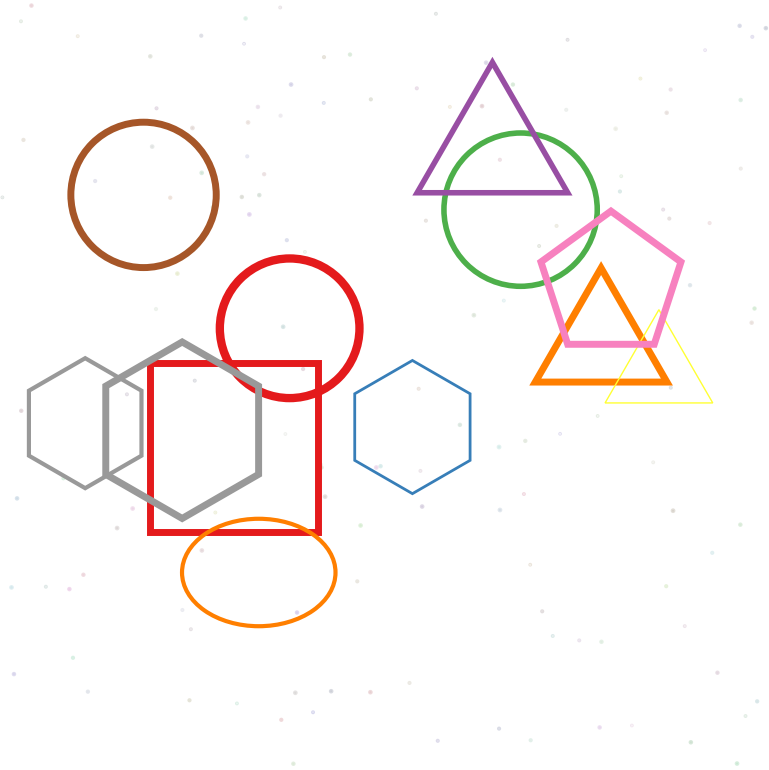[{"shape": "square", "thickness": 2.5, "radius": 0.55, "center": [0.304, 0.419]}, {"shape": "circle", "thickness": 3, "radius": 0.45, "center": [0.376, 0.574]}, {"shape": "hexagon", "thickness": 1, "radius": 0.43, "center": [0.536, 0.445]}, {"shape": "circle", "thickness": 2, "radius": 0.5, "center": [0.676, 0.728]}, {"shape": "triangle", "thickness": 2, "radius": 0.56, "center": [0.64, 0.806]}, {"shape": "triangle", "thickness": 2.5, "radius": 0.49, "center": [0.781, 0.553]}, {"shape": "oval", "thickness": 1.5, "radius": 0.5, "center": [0.336, 0.257]}, {"shape": "triangle", "thickness": 0.5, "radius": 0.4, "center": [0.856, 0.517]}, {"shape": "circle", "thickness": 2.5, "radius": 0.47, "center": [0.186, 0.747]}, {"shape": "pentagon", "thickness": 2.5, "radius": 0.48, "center": [0.793, 0.63]}, {"shape": "hexagon", "thickness": 1.5, "radius": 0.42, "center": [0.111, 0.45]}, {"shape": "hexagon", "thickness": 2.5, "radius": 0.57, "center": [0.237, 0.441]}]